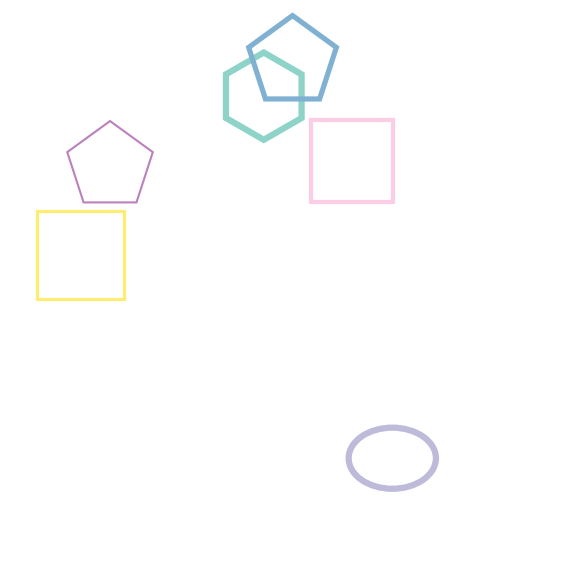[{"shape": "hexagon", "thickness": 3, "radius": 0.38, "center": [0.457, 0.833]}, {"shape": "oval", "thickness": 3, "radius": 0.38, "center": [0.679, 0.206]}, {"shape": "pentagon", "thickness": 2.5, "radius": 0.4, "center": [0.507, 0.892]}, {"shape": "square", "thickness": 2, "radius": 0.35, "center": [0.609, 0.72]}, {"shape": "pentagon", "thickness": 1, "radius": 0.39, "center": [0.191, 0.712]}, {"shape": "square", "thickness": 1.5, "radius": 0.38, "center": [0.139, 0.557]}]